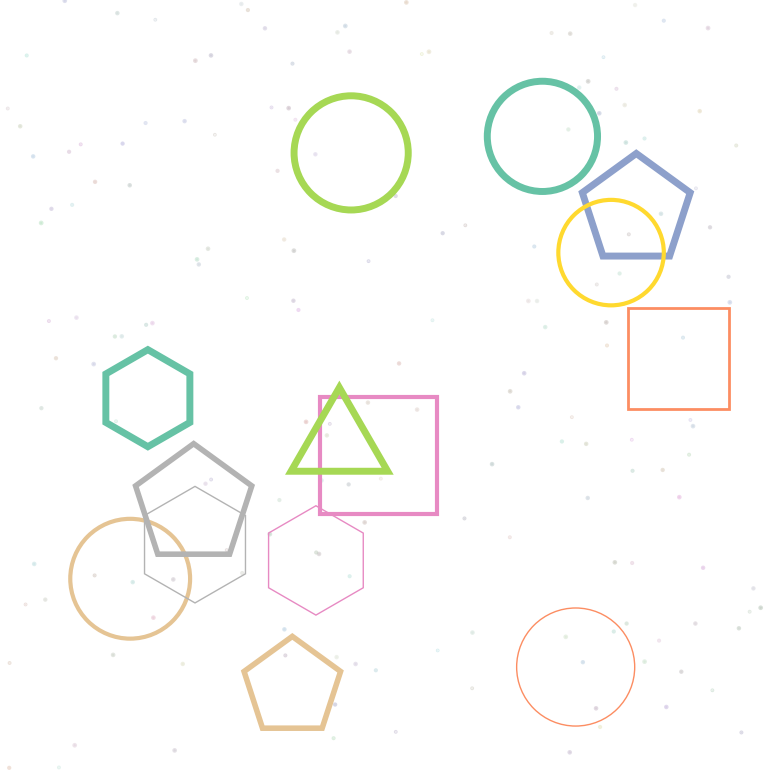[{"shape": "hexagon", "thickness": 2.5, "radius": 0.31, "center": [0.192, 0.483]}, {"shape": "circle", "thickness": 2.5, "radius": 0.36, "center": [0.704, 0.823]}, {"shape": "circle", "thickness": 0.5, "radius": 0.38, "center": [0.748, 0.134]}, {"shape": "square", "thickness": 1, "radius": 0.33, "center": [0.881, 0.534]}, {"shape": "pentagon", "thickness": 2.5, "radius": 0.37, "center": [0.826, 0.727]}, {"shape": "hexagon", "thickness": 0.5, "radius": 0.35, "center": [0.41, 0.272]}, {"shape": "square", "thickness": 1.5, "radius": 0.38, "center": [0.491, 0.409]}, {"shape": "circle", "thickness": 2.5, "radius": 0.37, "center": [0.456, 0.801]}, {"shape": "triangle", "thickness": 2.5, "radius": 0.36, "center": [0.441, 0.424]}, {"shape": "circle", "thickness": 1.5, "radius": 0.34, "center": [0.794, 0.672]}, {"shape": "circle", "thickness": 1.5, "radius": 0.39, "center": [0.169, 0.248]}, {"shape": "pentagon", "thickness": 2, "radius": 0.33, "center": [0.38, 0.108]}, {"shape": "hexagon", "thickness": 0.5, "radius": 0.38, "center": [0.253, 0.293]}, {"shape": "pentagon", "thickness": 2, "radius": 0.4, "center": [0.252, 0.344]}]